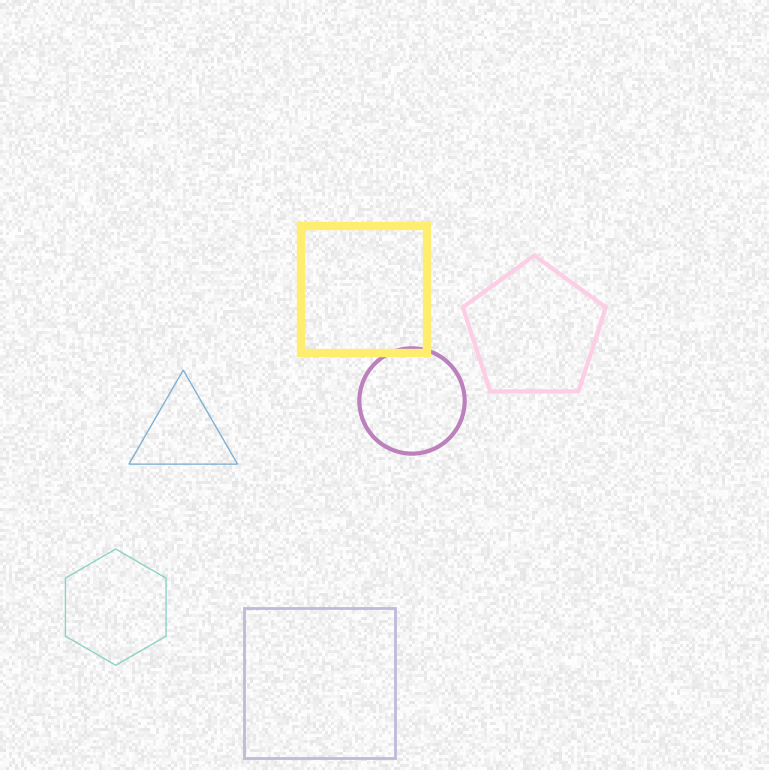[{"shape": "hexagon", "thickness": 0.5, "radius": 0.38, "center": [0.15, 0.211]}, {"shape": "square", "thickness": 1, "radius": 0.49, "center": [0.415, 0.113]}, {"shape": "triangle", "thickness": 0.5, "radius": 0.41, "center": [0.238, 0.438]}, {"shape": "pentagon", "thickness": 1.5, "radius": 0.49, "center": [0.694, 0.571]}, {"shape": "circle", "thickness": 1.5, "radius": 0.34, "center": [0.535, 0.479]}, {"shape": "square", "thickness": 3, "radius": 0.41, "center": [0.473, 0.624]}]